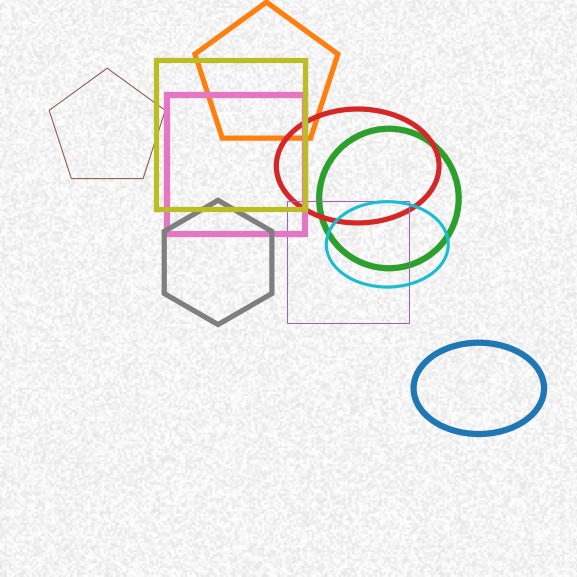[{"shape": "oval", "thickness": 3, "radius": 0.56, "center": [0.829, 0.327]}, {"shape": "pentagon", "thickness": 2.5, "radius": 0.65, "center": [0.461, 0.865]}, {"shape": "circle", "thickness": 3, "radius": 0.6, "center": [0.673, 0.655]}, {"shape": "oval", "thickness": 2.5, "radius": 0.7, "center": [0.619, 0.712]}, {"shape": "square", "thickness": 0.5, "radius": 0.53, "center": [0.602, 0.545]}, {"shape": "pentagon", "thickness": 0.5, "radius": 0.53, "center": [0.186, 0.775]}, {"shape": "square", "thickness": 3, "radius": 0.6, "center": [0.409, 0.714]}, {"shape": "hexagon", "thickness": 2.5, "radius": 0.54, "center": [0.378, 0.545]}, {"shape": "square", "thickness": 2.5, "radius": 0.64, "center": [0.4, 0.766]}, {"shape": "oval", "thickness": 1.5, "radius": 0.53, "center": [0.671, 0.576]}]